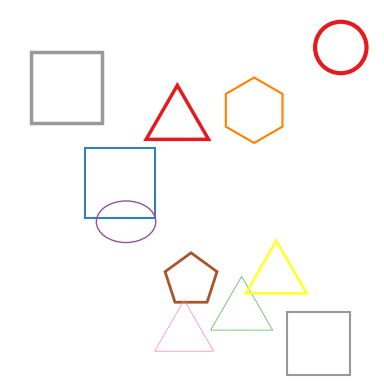[{"shape": "triangle", "thickness": 2.5, "radius": 0.47, "center": [0.461, 0.685]}, {"shape": "circle", "thickness": 3, "radius": 0.33, "center": [0.885, 0.877]}, {"shape": "square", "thickness": 1.5, "radius": 0.45, "center": [0.312, 0.525]}, {"shape": "triangle", "thickness": 0.5, "radius": 0.47, "center": [0.628, 0.189]}, {"shape": "oval", "thickness": 1, "radius": 0.39, "center": [0.327, 0.424]}, {"shape": "hexagon", "thickness": 1.5, "radius": 0.42, "center": [0.66, 0.714]}, {"shape": "triangle", "thickness": 2, "radius": 0.46, "center": [0.718, 0.284]}, {"shape": "pentagon", "thickness": 2, "radius": 0.35, "center": [0.496, 0.272]}, {"shape": "triangle", "thickness": 0.5, "radius": 0.44, "center": [0.478, 0.132]}, {"shape": "square", "thickness": 2.5, "radius": 0.46, "center": [0.173, 0.773]}, {"shape": "square", "thickness": 1.5, "radius": 0.41, "center": [0.827, 0.108]}]